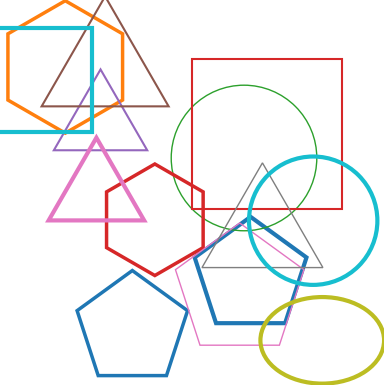[{"shape": "pentagon", "thickness": 3, "radius": 0.76, "center": [0.651, 0.284]}, {"shape": "pentagon", "thickness": 2.5, "radius": 0.75, "center": [0.344, 0.146]}, {"shape": "hexagon", "thickness": 2.5, "radius": 0.86, "center": [0.169, 0.826]}, {"shape": "circle", "thickness": 1, "radius": 0.95, "center": [0.634, 0.59]}, {"shape": "square", "thickness": 1.5, "radius": 0.98, "center": [0.693, 0.652]}, {"shape": "hexagon", "thickness": 2.5, "radius": 0.72, "center": [0.402, 0.429]}, {"shape": "triangle", "thickness": 1.5, "radius": 0.7, "center": [0.261, 0.68]}, {"shape": "triangle", "thickness": 1.5, "radius": 0.95, "center": [0.273, 0.819]}, {"shape": "pentagon", "thickness": 1, "radius": 0.88, "center": [0.623, 0.245]}, {"shape": "triangle", "thickness": 3, "radius": 0.72, "center": [0.25, 0.499]}, {"shape": "triangle", "thickness": 1, "radius": 0.91, "center": [0.682, 0.396]}, {"shape": "oval", "thickness": 3, "radius": 0.8, "center": [0.837, 0.116]}, {"shape": "square", "thickness": 3, "radius": 0.68, "center": [0.103, 0.792]}, {"shape": "circle", "thickness": 3, "radius": 0.83, "center": [0.813, 0.427]}]